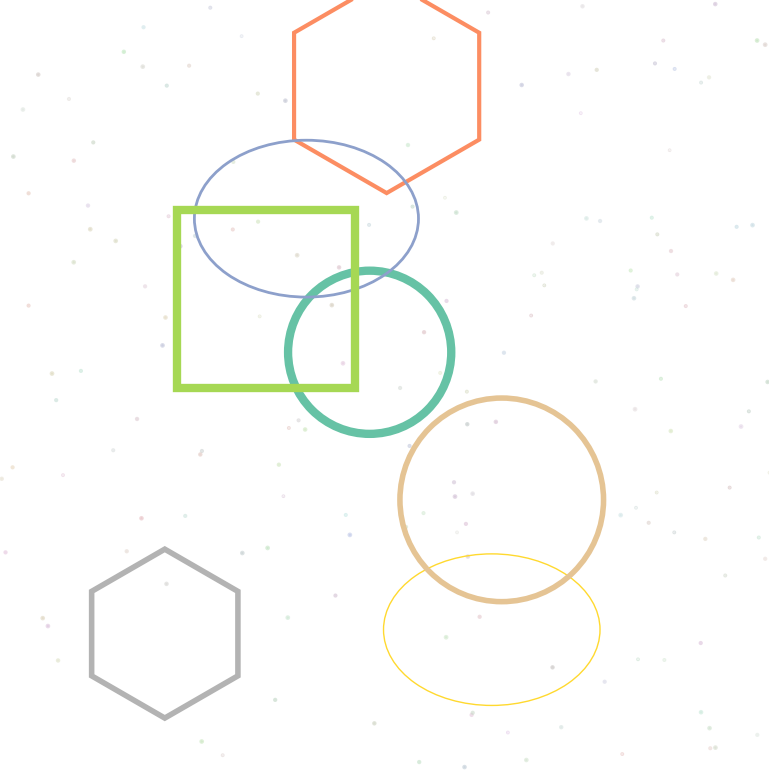[{"shape": "circle", "thickness": 3, "radius": 0.53, "center": [0.48, 0.542]}, {"shape": "hexagon", "thickness": 1.5, "radius": 0.69, "center": [0.502, 0.888]}, {"shape": "oval", "thickness": 1, "radius": 0.73, "center": [0.398, 0.716]}, {"shape": "square", "thickness": 3, "radius": 0.58, "center": [0.345, 0.612]}, {"shape": "oval", "thickness": 0.5, "radius": 0.7, "center": [0.639, 0.182]}, {"shape": "circle", "thickness": 2, "radius": 0.66, "center": [0.652, 0.351]}, {"shape": "hexagon", "thickness": 2, "radius": 0.55, "center": [0.214, 0.177]}]